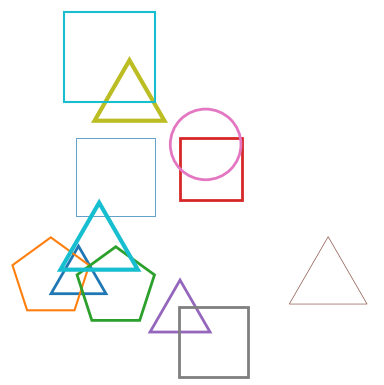[{"shape": "triangle", "thickness": 2, "radius": 0.41, "center": [0.204, 0.278]}, {"shape": "square", "thickness": 0.5, "radius": 0.51, "center": [0.301, 0.54]}, {"shape": "pentagon", "thickness": 1.5, "radius": 0.52, "center": [0.132, 0.279]}, {"shape": "pentagon", "thickness": 2, "radius": 0.53, "center": [0.301, 0.253]}, {"shape": "square", "thickness": 2, "radius": 0.4, "center": [0.548, 0.562]}, {"shape": "triangle", "thickness": 2, "radius": 0.45, "center": [0.468, 0.183]}, {"shape": "triangle", "thickness": 0.5, "radius": 0.58, "center": [0.852, 0.269]}, {"shape": "circle", "thickness": 2, "radius": 0.46, "center": [0.534, 0.625]}, {"shape": "square", "thickness": 2, "radius": 0.45, "center": [0.555, 0.112]}, {"shape": "triangle", "thickness": 3, "radius": 0.52, "center": [0.336, 0.739]}, {"shape": "square", "thickness": 1.5, "radius": 0.59, "center": [0.284, 0.852]}, {"shape": "triangle", "thickness": 3, "radius": 0.58, "center": [0.258, 0.358]}]